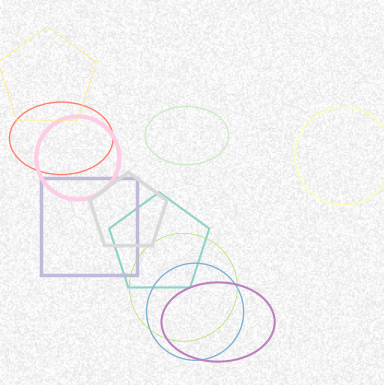[{"shape": "pentagon", "thickness": 1.5, "radius": 0.68, "center": [0.414, 0.364]}, {"shape": "circle", "thickness": 1, "radius": 0.64, "center": [0.893, 0.595]}, {"shape": "square", "thickness": 2.5, "radius": 0.63, "center": [0.231, 0.411]}, {"shape": "oval", "thickness": 1, "radius": 0.67, "center": [0.159, 0.641]}, {"shape": "circle", "thickness": 1, "radius": 0.63, "center": [0.507, 0.19]}, {"shape": "circle", "thickness": 0.5, "radius": 0.7, "center": [0.476, 0.254]}, {"shape": "circle", "thickness": 3, "radius": 0.54, "center": [0.202, 0.59]}, {"shape": "pentagon", "thickness": 2.5, "radius": 0.53, "center": [0.334, 0.447]}, {"shape": "oval", "thickness": 1.5, "radius": 0.74, "center": [0.566, 0.164]}, {"shape": "oval", "thickness": 1, "radius": 0.54, "center": [0.485, 0.648]}, {"shape": "pentagon", "thickness": 0.5, "radius": 0.67, "center": [0.123, 0.797]}]